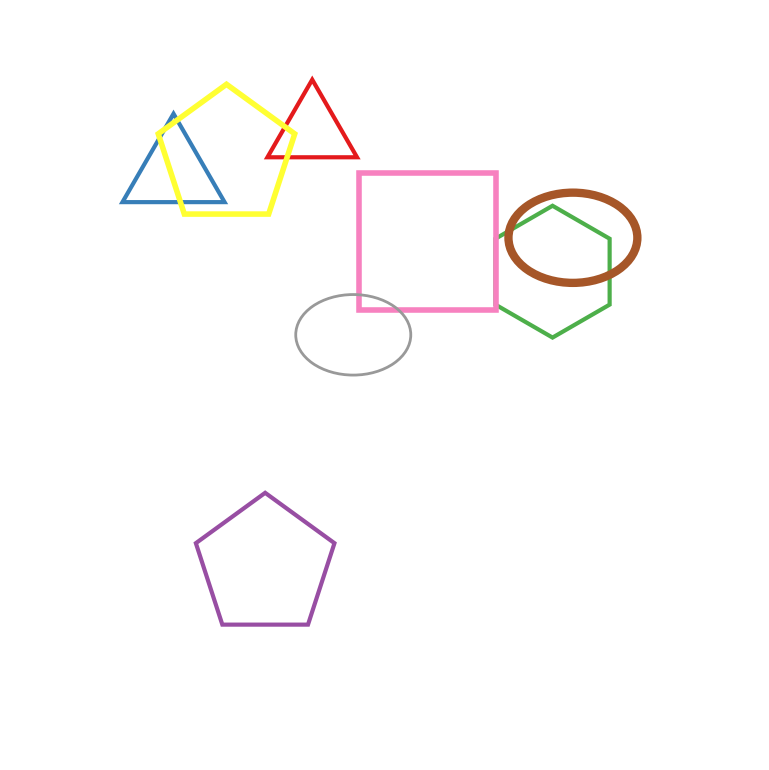[{"shape": "triangle", "thickness": 1.5, "radius": 0.34, "center": [0.405, 0.829]}, {"shape": "triangle", "thickness": 1.5, "radius": 0.38, "center": [0.225, 0.776]}, {"shape": "hexagon", "thickness": 1.5, "radius": 0.43, "center": [0.718, 0.647]}, {"shape": "pentagon", "thickness": 1.5, "radius": 0.47, "center": [0.344, 0.265]}, {"shape": "pentagon", "thickness": 2, "radius": 0.47, "center": [0.294, 0.797]}, {"shape": "oval", "thickness": 3, "radius": 0.42, "center": [0.744, 0.691]}, {"shape": "square", "thickness": 2, "radius": 0.44, "center": [0.555, 0.686]}, {"shape": "oval", "thickness": 1, "radius": 0.37, "center": [0.459, 0.565]}]